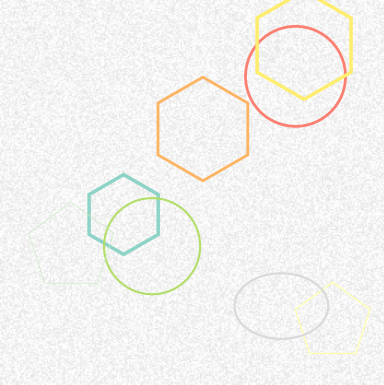[{"shape": "hexagon", "thickness": 2.5, "radius": 0.52, "center": [0.321, 0.443]}, {"shape": "pentagon", "thickness": 1, "radius": 0.51, "center": [0.864, 0.165]}, {"shape": "circle", "thickness": 2, "radius": 0.65, "center": [0.768, 0.802]}, {"shape": "hexagon", "thickness": 2, "radius": 0.67, "center": [0.527, 0.665]}, {"shape": "circle", "thickness": 1.5, "radius": 0.62, "center": [0.395, 0.361]}, {"shape": "oval", "thickness": 1.5, "radius": 0.61, "center": [0.731, 0.205]}, {"shape": "pentagon", "thickness": 0.5, "radius": 0.58, "center": [0.185, 0.359]}, {"shape": "hexagon", "thickness": 2.5, "radius": 0.7, "center": [0.79, 0.883]}]